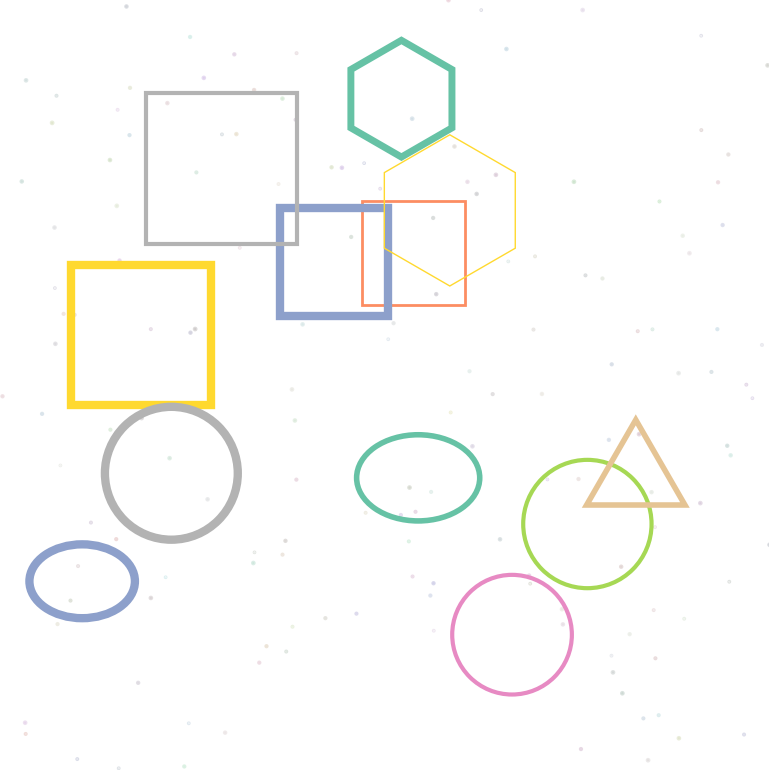[{"shape": "hexagon", "thickness": 2.5, "radius": 0.38, "center": [0.521, 0.872]}, {"shape": "oval", "thickness": 2, "radius": 0.4, "center": [0.543, 0.379]}, {"shape": "square", "thickness": 1, "radius": 0.34, "center": [0.537, 0.672]}, {"shape": "oval", "thickness": 3, "radius": 0.34, "center": [0.107, 0.245]}, {"shape": "square", "thickness": 3, "radius": 0.35, "center": [0.434, 0.66]}, {"shape": "circle", "thickness": 1.5, "radius": 0.39, "center": [0.665, 0.176]}, {"shape": "circle", "thickness": 1.5, "radius": 0.42, "center": [0.763, 0.319]}, {"shape": "hexagon", "thickness": 0.5, "radius": 0.49, "center": [0.584, 0.727]}, {"shape": "square", "thickness": 3, "radius": 0.46, "center": [0.183, 0.565]}, {"shape": "triangle", "thickness": 2, "radius": 0.37, "center": [0.826, 0.381]}, {"shape": "square", "thickness": 1.5, "radius": 0.49, "center": [0.288, 0.781]}, {"shape": "circle", "thickness": 3, "radius": 0.43, "center": [0.223, 0.385]}]